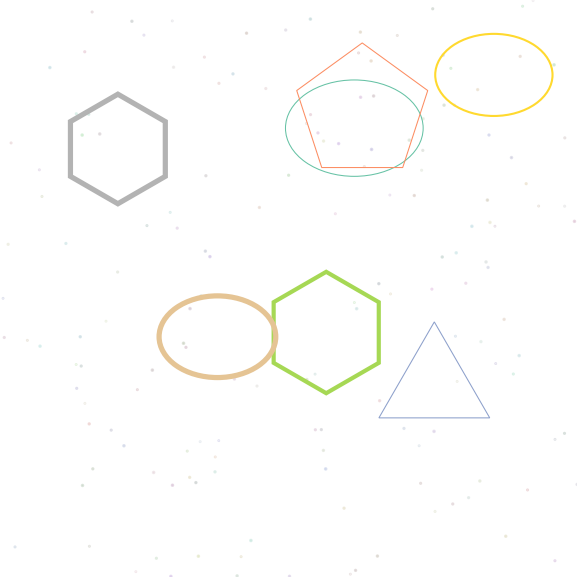[{"shape": "oval", "thickness": 0.5, "radius": 0.6, "center": [0.614, 0.777]}, {"shape": "pentagon", "thickness": 0.5, "radius": 0.6, "center": [0.627, 0.806]}, {"shape": "triangle", "thickness": 0.5, "radius": 0.55, "center": [0.752, 0.331]}, {"shape": "hexagon", "thickness": 2, "radius": 0.53, "center": [0.565, 0.423]}, {"shape": "oval", "thickness": 1, "radius": 0.51, "center": [0.855, 0.869]}, {"shape": "oval", "thickness": 2.5, "radius": 0.51, "center": [0.376, 0.416]}, {"shape": "hexagon", "thickness": 2.5, "radius": 0.47, "center": [0.204, 0.741]}]